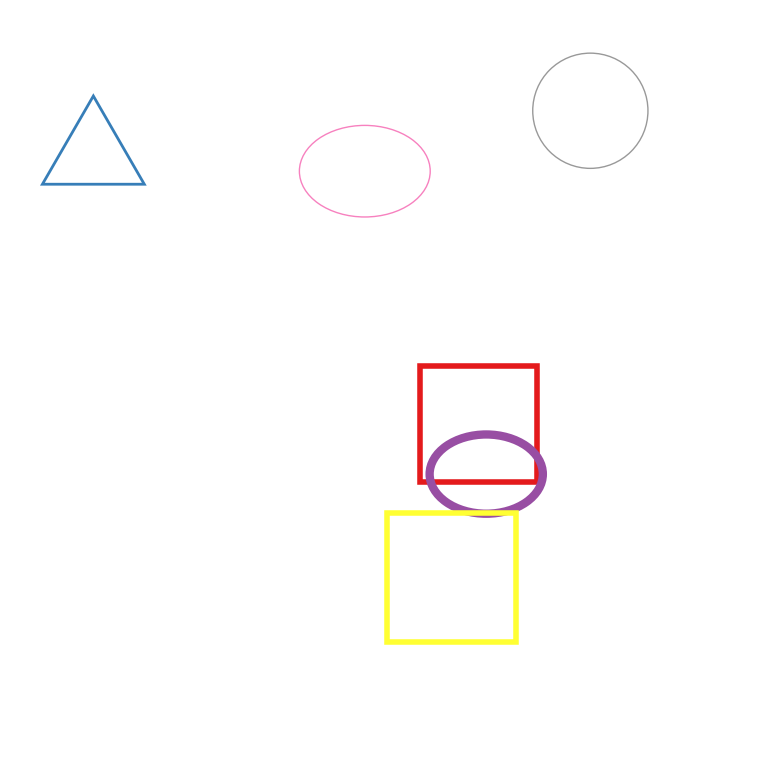[{"shape": "square", "thickness": 2, "radius": 0.38, "center": [0.622, 0.449]}, {"shape": "triangle", "thickness": 1, "radius": 0.38, "center": [0.121, 0.799]}, {"shape": "oval", "thickness": 3, "radius": 0.37, "center": [0.631, 0.384]}, {"shape": "square", "thickness": 2, "radius": 0.42, "center": [0.586, 0.25]}, {"shape": "oval", "thickness": 0.5, "radius": 0.42, "center": [0.474, 0.778]}, {"shape": "circle", "thickness": 0.5, "radius": 0.37, "center": [0.767, 0.856]}]